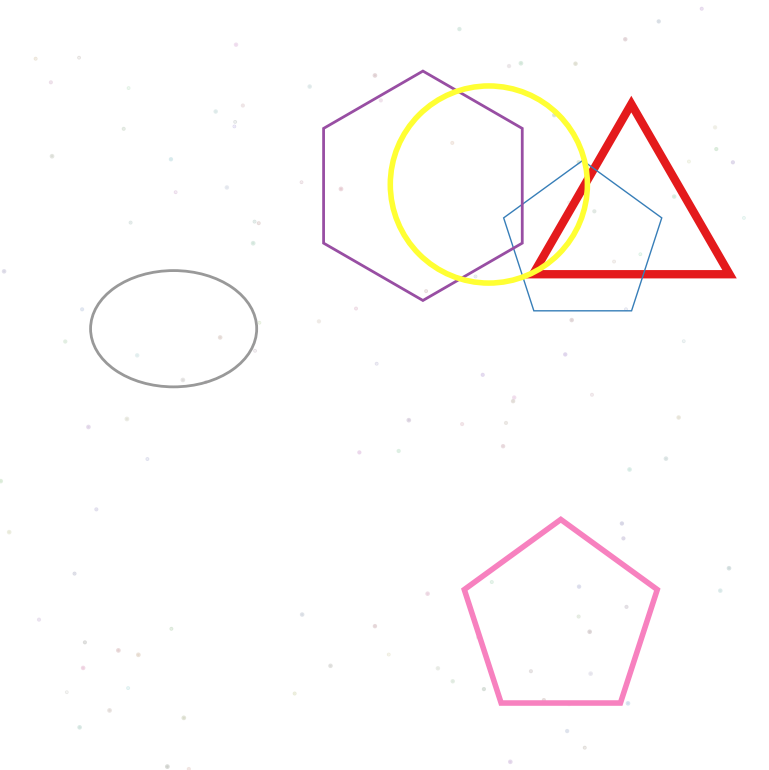[{"shape": "triangle", "thickness": 3, "radius": 0.74, "center": [0.82, 0.718]}, {"shape": "pentagon", "thickness": 0.5, "radius": 0.54, "center": [0.757, 0.684]}, {"shape": "hexagon", "thickness": 1, "radius": 0.74, "center": [0.549, 0.759]}, {"shape": "circle", "thickness": 2, "radius": 0.64, "center": [0.635, 0.76]}, {"shape": "pentagon", "thickness": 2, "radius": 0.66, "center": [0.728, 0.194]}, {"shape": "oval", "thickness": 1, "radius": 0.54, "center": [0.225, 0.573]}]